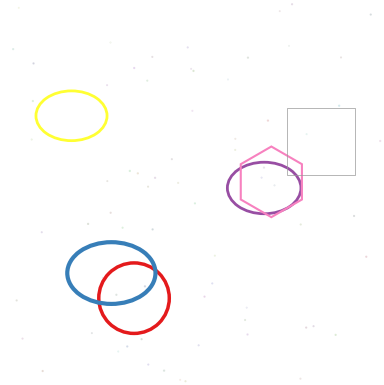[{"shape": "circle", "thickness": 2.5, "radius": 0.46, "center": [0.348, 0.226]}, {"shape": "oval", "thickness": 3, "radius": 0.57, "center": [0.289, 0.291]}, {"shape": "oval", "thickness": 2, "radius": 0.48, "center": [0.686, 0.512]}, {"shape": "oval", "thickness": 2, "radius": 0.46, "center": [0.186, 0.699]}, {"shape": "hexagon", "thickness": 1.5, "radius": 0.46, "center": [0.705, 0.528]}, {"shape": "square", "thickness": 0.5, "radius": 0.44, "center": [0.834, 0.633]}]